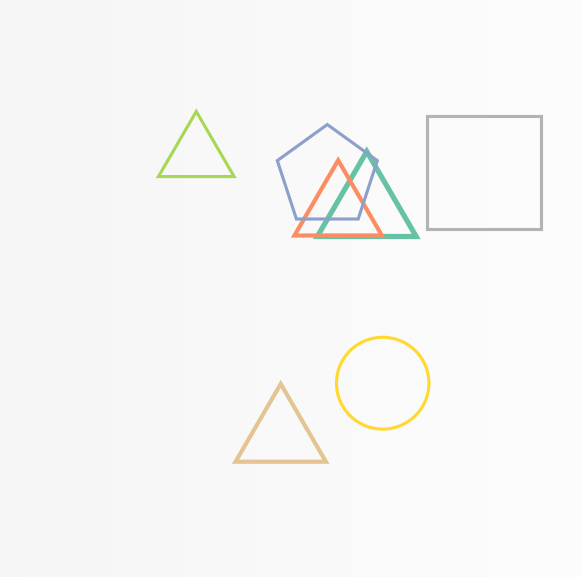[{"shape": "triangle", "thickness": 2.5, "radius": 0.49, "center": [0.631, 0.639]}, {"shape": "triangle", "thickness": 2, "radius": 0.43, "center": [0.582, 0.635]}, {"shape": "pentagon", "thickness": 1.5, "radius": 0.45, "center": [0.563, 0.693]}, {"shape": "triangle", "thickness": 1.5, "radius": 0.38, "center": [0.338, 0.731]}, {"shape": "circle", "thickness": 1.5, "radius": 0.4, "center": [0.658, 0.336]}, {"shape": "triangle", "thickness": 2, "radius": 0.45, "center": [0.483, 0.245]}, {"shape": "square", "thickness": 1.5, "radius": 0.49, "center": [0.832, 0.7]}]